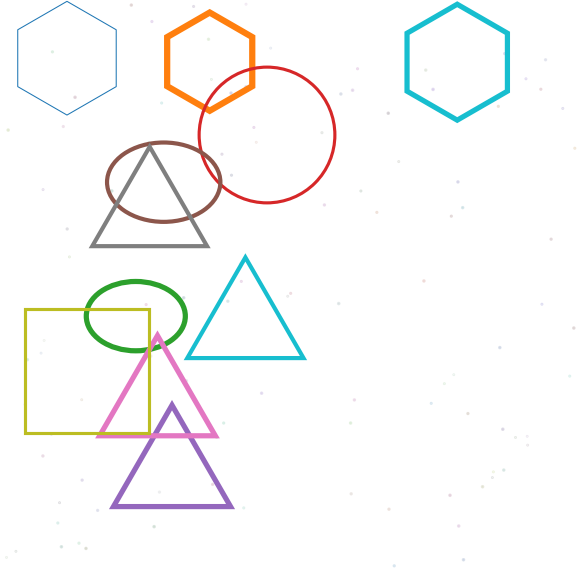[{"shape": "hexagon", "thickness": 0.5, "radius": 0.49, "center": [0.116, 0.898]}, {"shape": "hexagon", "thickness": 3, "radius": 0.43, "center": [0.363, 0.892]}, {"shape": "oval", "thickness": 2.5, "radius": 0.43, "center": [0.235, 0.452]}, {"shape": "circle", "thickness": 1.5, "radius": 0.59, "center": [0.462, 0.765]}, {"shape": "triangle", "thickness": 2.5, "radius": 0.59, "center": [0.298, 0.18]}, {"shape": "oval", "thickness": 2, "radius": 0.49, "center": [0.283, 0.684]}, {"shape": "triangle", "thickness": 2.5, "radius": 0.58, "center": [0.273, 0.302]}, {"shape": "triangle", "thickness": 2, "radius": 0.57, "center": [0.259, 0.63]}, {"shape": "square", "thickness": 1.5, "radius": 0.53, "center": [0.15, 0.356]}, {"shape": "hexagon", "thickness": 2.5, "radius": 0.5, "center": [0.792, 0.891]}, {"shape": "triangle", "thickness": 2, "radius": 0.58, "center": [0.425, 0.437]}]